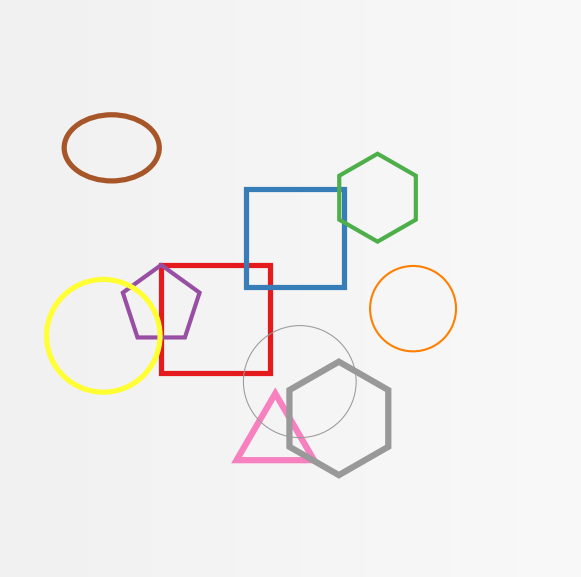[{"shape": "square", "thickness": 2.5, "radius": 0.47, "center": [0.371, 0.447]}, {"shape": "square", "thickness": 2.5, "radius": 0.42, "center": [0.508, 0.587]}, {"shape": "hexagon", "thickness": 2, "radius": 0.38, "center": [0.65, 0.657]}, {"shape": "pentagon", "thickness": 2, "radius": 0.35, "center": [0.277, 0.471]}, {"shape": "circle", "thickness": 1, "radius": 0.37, "center": [0.711, 0.465]}, {"shape": "circle", "thickness": 2.5, "radius": 0.49, "center": [0.178, 0.418]}, {"shape": "oval", "thickness": 2.5, "radius": 0.41, "center": [0.192, 0.743]}, {"shape": "triangle", "thickness": 3, "radius": 0.38, "center": [0.474, 0.241]}, {"shape": "hexagon", "thickness": 3, "radius": 0.49, "center": [0.583, 0.275]}, {"shape": "circle", "thickness": 0.5, "radius": 0.48, "center": [0.516, 0.338]}]